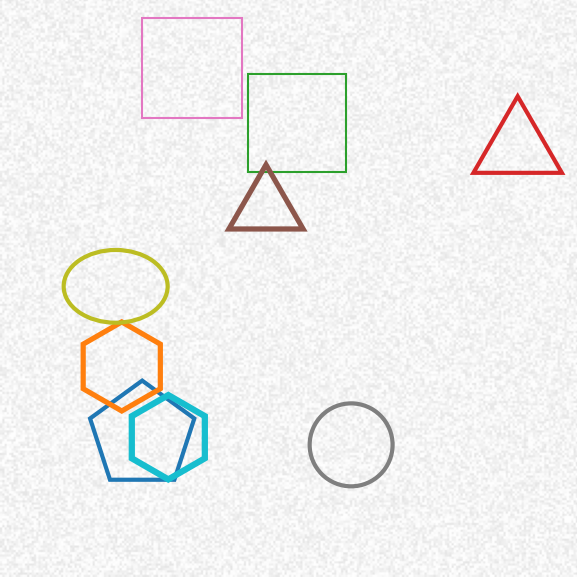[{"shape": "pentagon", "thickness": 2, "radius": 0.47, "center": [0.246, 0.245]}, {"shape": "hexagon", "thickness": 2.5, "radius": 0.39, "center": [0.211, 0.365]}, {"shape": "square", "thickness": 1, "radius": 0.43, "center": [0.514, 0.786]}, {"shape": "triangle", "thickness": 2, "radius": 0.44, "center": [0.896, 0.744]}, {"shape": "triangle", "thickness": 2.5, "radius": 0.37, "center": [0.461, 0.64]}, {"shape": "square", "thickness": 1, "radius": 0.43, "center": [0.332, 0.881]}, {"shape": "circle", "thickness": 2, "radius": 0.36, "center": [0.608, 0.229]}, {"shape": "oval", "thickness": 2, "radius": 0.45, "center": [0.2, 0.503]}, {"shape": "hexagon", "thickness": 3, "radius": 0.37, "center": [0.291, 0.242]}]